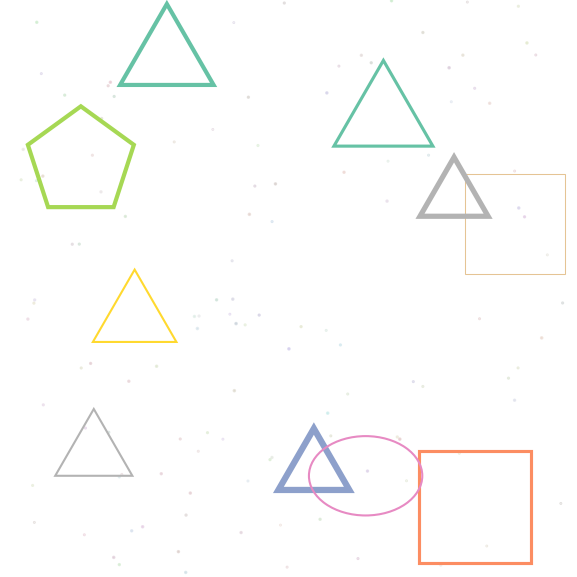[{"shape": "triangle", "thickness": 1.5, "radius": 0.49, "center": [0.664, 0.796]}, {"shape": "triangle", "thickness": 2, "radius": 0.47, "center": [0.289, 0.899]}, {"shape": "square", "thickness": 1.5, "radius": 0.49, "center": [0.823, 0.121]}, {"shape": "triangle", "thickness": 3, "radius": 0.35, "center": [0.543, 0.186]}, {"shape": "oval", "thickness": 1, "radius": 0.49, "center": [0.633, 0.175]}, {"shape": "pentagon", "thickness": 2, "radius": 0.48, "center": [0.14, 0.719]}, {"shape": "triangle", "thickness": 1, "radius": 0.42, "center": [0.233, 0.449]}, {"shape": "square", "thickness": 0.5, "radius": 0.43, "center": [0.892, 0.612]}, {"shape": "triangle", "thickness": 1, "radius": 0.39, "center": [0.162, 0.214]}, {"shape": "triangle", "thickness": 2.5, "radius": 0.34, "center": [0.786, 0.659]}]